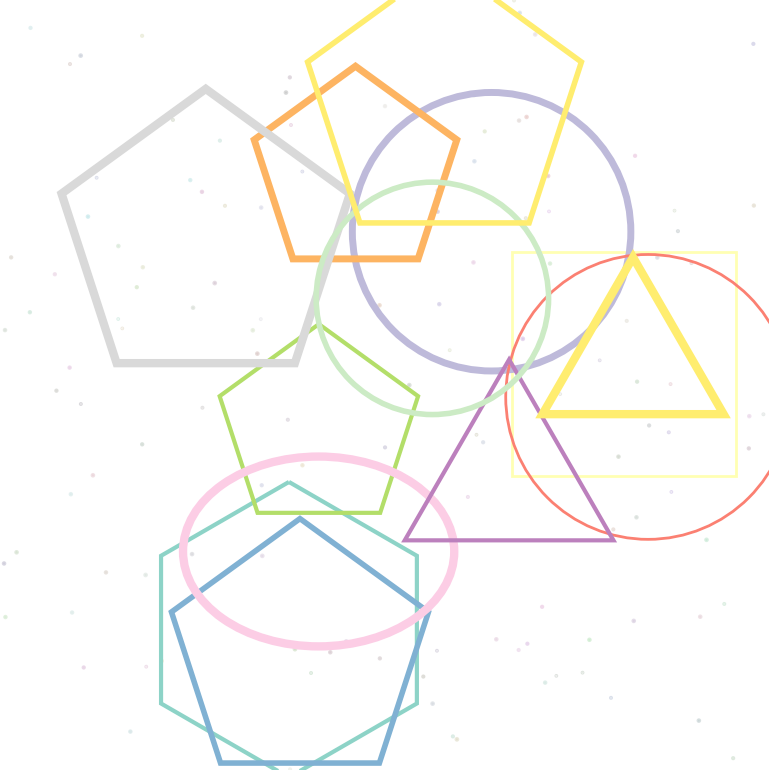[{"shape": "hexagon", "thickness": 1.5, "radius": 0.96, "center": [0.375, 0.182]}, {"shape": "square", "thickness": 1, "radius": 0.73, "center": [0.81, 0.528]}, {"shape": "circle", "thickness": 2.5, "radius": 0.9, "center": [0.638, 0.699]}, {"shape": "circle", "thickness": 1, "radius": 0.92, "center": [0.842, 0.485]}, {"shape": "pentagon", "thickness": 2, "radius": 0.88, "center": [0.39, 0.151]}, {"shape": "pentagon", "thickness": 2.5, "radius": 0.69, "center": [0.462, 0.776]}, {"shape": "pentagon", "thickness": 1.5, "radius": 0.68, "center": [0.414, 0.444]}, {"shape": "oval", "thickness": 3, "radius": 0.88, "center": [0.414, 0.284]}, {"shape": "pentagon", "thickness": 3, "radius": 0.98, "center": [0.267, 0.688]}, {"shape": "triangle", "thickness": 1.5, "radius": 0.78, "center": [0.661, 0.377]}, {"shape": "circle", "thickness": 2, "radius": 0.75, "center": [0.562, 0.613]}, {"shape": "triangle", "thickness": 3, "radius": 0.68, "center": [0.822, 0.53]}, {"shape": "pentagon", "thickness": 2, "radius": 0.93, "center": [0.577, 0.862]}]